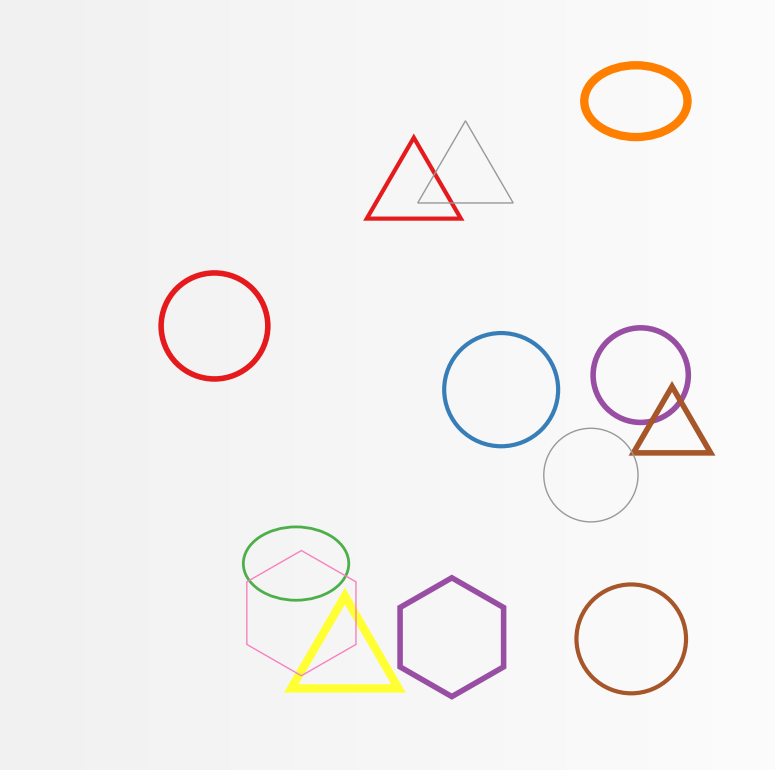[{"shape": "triangle", "thickness": 1.5, "radius": 0.35, "center": [0.534, 0.751]}, {"shape": "circle", "thickness": 2, "radius": 0.34, "center": [0.277, 0.577]}, {"shape": "circle", "thickness": 1.5, "radius": 0.37, "center": [0.647, 0.494]}, {"shape": "oval", "thickness": 1, "radius": 0.34, "center": [0.382, 0.268]}, {"shape": "circle", "thickness": 2, "radius": 0.31, "center": [0.827, 0.513]}, {"shape": "hexagon", "thickness": 2, "radius": 0.39, "center": [0.583, 0.172]}, {"shape": "oval", "thickness": 3, "radius": 0.33, "center": [0.821, 0.869]}, {"shape": "triangle", "thickness": 3, "radius": 0.4, "center": [0.445, 0.146]}, {"shape": "circle", "thickness": 1.5, "radius": 0.35, "center": [0.815, 0.17]}, {"shape": "triangle", "thickness": 2, "radius": 0.29, "center": [0.867, 0.441]}, {"shape": "hexagon", "thickness": 0.5, "radius": 0.41, "center": [0.389, 0.204]}, {"shape": "triangle", "thickness": 0.5, "radius": 0.36, "center": [0.601, 0.772]}, {"shape": "circle", "thickness": 0.5, "radius": 0.3, "center": [0.762, 0.383]}]